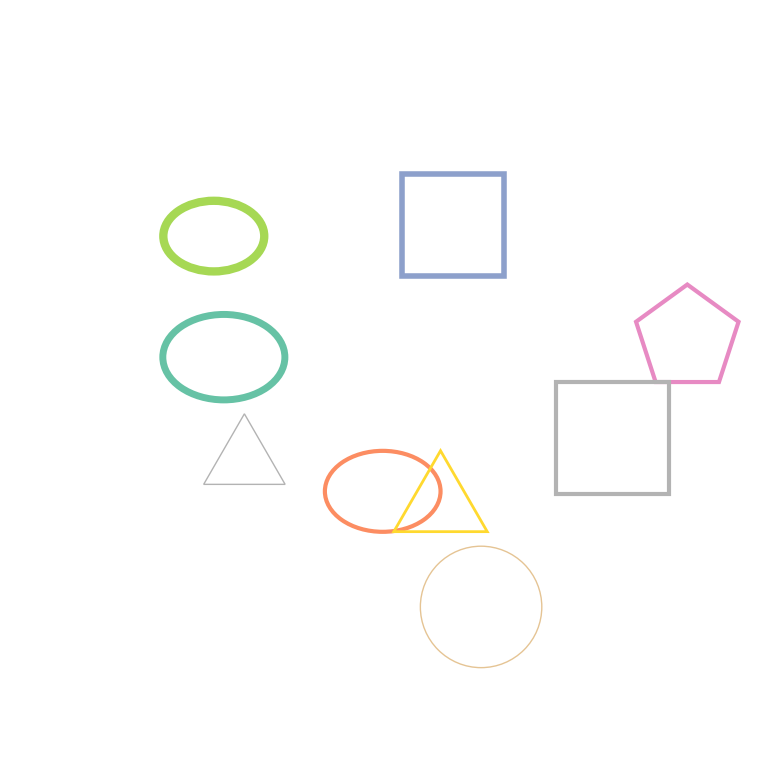[{"shape": "oval", "thickness": 2.5, "radius": 0.4, "center": [0.291, 0.536]}, {"shape": "oval", "thickness": 1.5, "radius": 0.38, "center": [0.497, 0.362]}, {"shape": "square", "thickness": 2, "radius": 0.33, "center": [0.588, 0.708]}, {"shape": "pentagon", "thickness": 1.5, "radius": 0.35, "center": [0.893, 0.56]}, {"shape": "oval", "thickness": 3, "radius": 0.33, "center": [0.278, 0.693]}, {"shape": "triangle", "thickness": 1, "radius": 0.35, "center": [0.572, 0.345]}, {"shape": "circle", "thickness": 0.5, "radius": 0.39, "center": [0.625, 0.212]}, {"shape": "square", "thickness": 1.5, "radius": 0.36, "center": [0.796, 0.431]}, {"shape": "triangle", "thickness": 0.5, "radius": 0.31, "center": [0.317, 0.401]}]